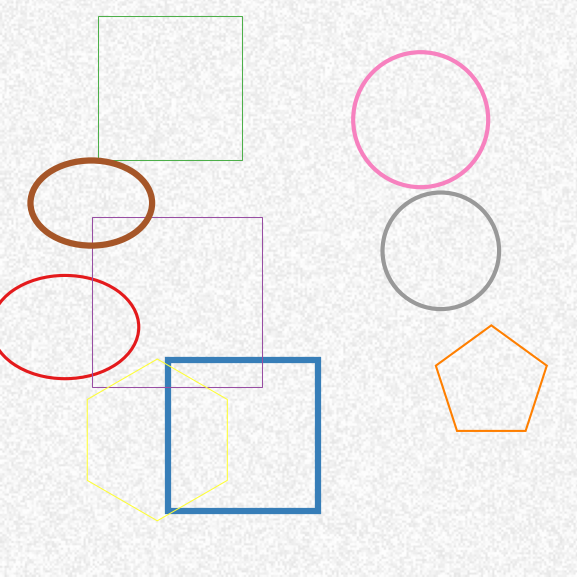[{"shape": "oval", "thickness": 1.5, "radius": 0.64, "center": [0.113, 0.433]}, {"shape": "square", "thickness": 3, "radius": 0.65, "center": [0.421, 0.245]}, {"shape": "square", "thickness": 0.5, "radius": 0.62, "center": [0.294, 0.847]}, {"shape": "square", "thickness": 0.5, "radius": 0.74, "center": [0.306, 0.476]}, {"shape": "pentagon", "thickness": 1, "radius": 0.51, "center": [0.851, 0.335]}, {"shape": "hexagon", "thickness": 0.5, "radius": 0.7, "center": [0.272, 0.237]}, {"shape": "oval", "thickness": 3, "radius": 0.53, "center": [0.158, 0.648]}, {"shape": "circle", "thickness": 2, "radius": 0.58, "center": [0.728, 0.792]}, {"shape": "circle", "thickness": 2, "radius": 0.5, "center": [0.763, 0.565]}]